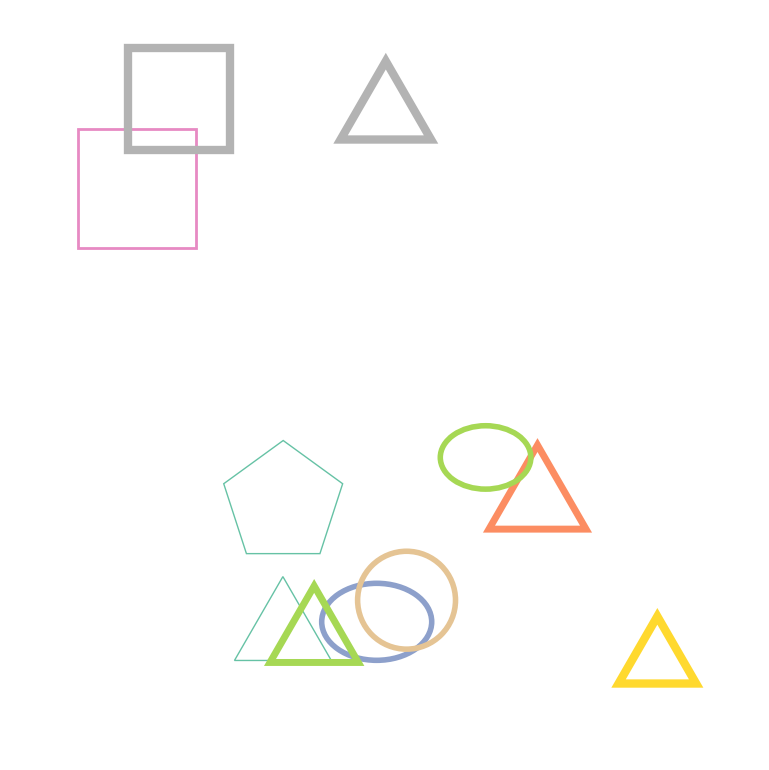[{"shape": "triangle", "thickness": 0.5, "radius": 0.36, "center": [0.367, 0.179]}, {"shape": "pentagon", "thickness": 0.5, "radius": 0.41, "center": [0.368, 0.347]}, {"shape": "triangle", "thickness": 2.5, "radius": 0.36, "center": [0.698, 0.349]}, {"shape": "oval", "thickness": 2, "radius": 0.36, "center": [0.489, 0.192]}, {"shape": "square", "thickness": 1, "radius": 0.38, "center": [0.178, 0.755]}, {"shape": "oval", "thickness": 2, "radius": 0.29, "center": [0.631, 0.406]}, {"shape": "triangle", "thickness": 2.5, "radius": 0.33, "center": [0.408, 0.173]}, {"shape": "triangle", "thickness": 3, "radius": 0.29, "center": [0.854, 0.141]}, {"shape": "circle", "thickness": 2, "radius": 0.32, "center": [0.528, 0.221]}, {"shape": "triangle", "thickness": 3, "radius": 0.34, "center": [0.501, 0.853]}, {"shape": "square", "thickness": 3, "radius": 0.33, "center": [0.232, 0.871]}]